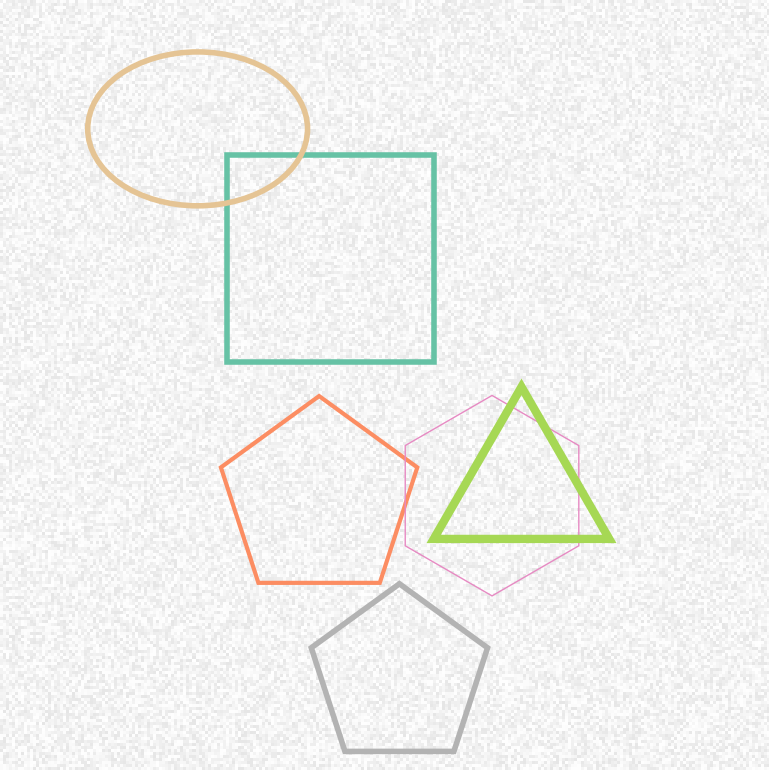[{"shape": "square", "thickness": 2, "radius": 0.67, "center": [0.429, 0.664]}, {"shape": "pentagon", "thickness": 1.5, "radius": 0.67, "center": [0.414, 0.352]}, {"shape": "hexagon", "thickness": 0.5, "radius": 0.65, "center": [0.639, 0.356]}, {"shape": "triangle", "thickness": 3, "radius": 0.66, "center": [0.677, 0.366]}, {"shape": "oval", "thickness": 2, "radius": 0.71, "center": [0.257, 0.833]}, {"shape": "pentagon", "thickness": 2, "radius": 0.6, "center": [0.519, 0.122]}]